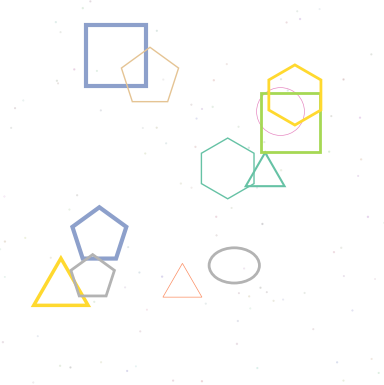[{"shape": "triangle", "thickness": 1.5, "radius": 0.29, "center": [0.689, 0.546]}, {"shape": "hexagon", "thickness": 1, "radius": 0.39, "center": [0.591, 0.563]}, {"shape": "triangle", "thickness": 0.5, "radius": 0.29, "center": [0.474, 0.257]}, {"shape": "pentagon", "thickness": 3, "radius": 0.37, "center": [0.258, 0.388]}, {"shape": "square", "thickness": 3, "radius": 0.39, "center": [0.302, 0.856]}, {"shape": "circle", "thickness": 0.5, "radius": 0.31, "center": [0.729, 0.71]}, {"shape": "square", "thickness": 2, "radius": 0.39, "center": [0.754, 0.682]}, {"shape": "hexagon", "thickness": 2, "radius": 0.39, "center": [0.766, 0.753]}, {"shape": "triangle", "thickness": 2.5, "radius": 0.41, "center": [0.158, 0.248]}, {"shape": "pentagon", "thickness": 1, "radius": 0.39, "center": [0.39, 0.799]}, {"shape": "pentagon", "thickness": 2, "radius": 0.3, "center": [0.241, 0.279]}, {"shape": "oval", "thickness": 2, "radius": 0.33, "center": [0.608, 0.311]}]